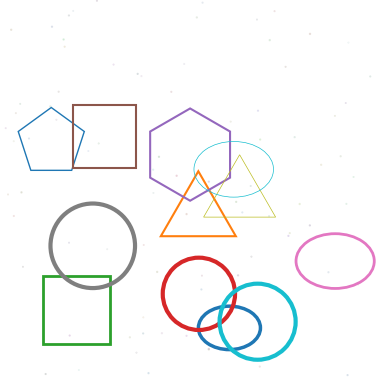[{"shape": "oval", "thickness": 2.5, "radius": 0.4, "center": [0.596, 0.148]}, {"shape": "pentagon", "thickness": 1, "radius": 0.45, "center": [0.133, 0.631]}, {"shape": "triangle", "thickness": 1.5, "radius": 0.56, "center": [0.515, 0.443]}, {"shape": "square", "thickness": 2, "radius": 0.44, "center": [0.199, 0.195]}, {"shape": "circle", "thickness": 3, "radius": 0.47, "center": [0.517, 0.237]}, {"shape": "hexagon", "thickness": 1.5, "radius": 0.6, "center": [0.494, 0.598]}, {"shape": "square", "thickness": 1.5, "radius": 0.41, "center": [0.271, 0.646]}, {"shape": "oval", "thickness": 2, "radius": 0.51, "center": [0.871, 0.322]}, {"shape": "circle", "thickness": 3, "radius": 0.55, "center": [0.241, 0.362]}, {"shape": "triangle", "thickness": 0.5, "radius": 0.54, "center": [0.622, 0.49]}, {"shape": "oval", "thickness": 0.5, "radius": 0.52, "center": [0.607, 0.56]}, {"shape": "circle", "thickness": 3, "radius": 0.49, "center": [0.669, 0.164]}]